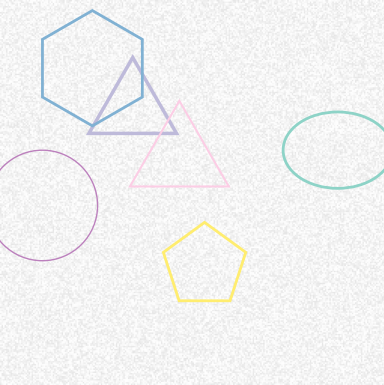[{"shape": "oval", "thickness": 2, "radius": 0.71, "center": [0.877, 0.61]}, {"shape": "triangle", "thickness": 2.5, "radius": 0.66, "center": [0.345, 0.719]}, {"shape": "hexagon", "thickness": 2, "radius": 0.75, "center": [0.24, 0.823]}, {"shape": "triangle", "thickness": 1.5, "radius": 0.74, "center": [0.466, 0.59]}, {"shape": "circle", "thickness": 1, "radius": 0.72, "center": [0.11, 0.466]}, {"shape": "pentagon", "thickness": 2, "radius": 0.56, "center": [0.531, 0.31]}]